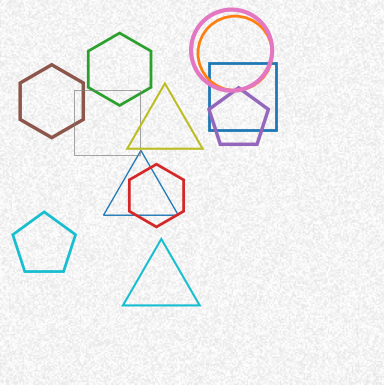[{"shape": "triangle", "thickness": 1, "radius": 0.56, "center": [0.366, 0.497]}, {"shape": "square", "thickness": 2, "radius": 0.44, "center": [0.63, 0.749]}, {"shape": "circle", "thickness": 2, "radius": 0.48, "center": [0.611, 0.862]}, {"shape": "hexagon", "thickness": 2, "radius": 0.47, "center": [0.311, 0.82]}, {"shape": "hexagon", "thickness": 2, "radius": 0.41, "center": [0.406, 0.492]}, {"shape": "pentagon", "thickness": 2.5, "radius": 0.41, "center": [0.62, 0.691]}, {"shape": "hexagon", "thickness": 2.5, "radius": 0.47, "center": [0.134, 0.737]}, {"shape": "circle", "thickness": 3, "radius": 0.53, "center": [0.602, 0.87]}, {"shape": "square", "thickness": 0.5, "radius": 0.43, "center": [0.278, 0.682]}, {"shape": "triangle", "thickness": 1.5, "radius": 0.57, "center": [0.428, 0.67]}, {"shape": "pentagon", "thickness": 2, "radius": 0.43, "center": [0.115, 0.364]}, {"shape": "triangle", "thickness": 1.5, "radius": 0.58, "center": [0.419, 0.264]}]